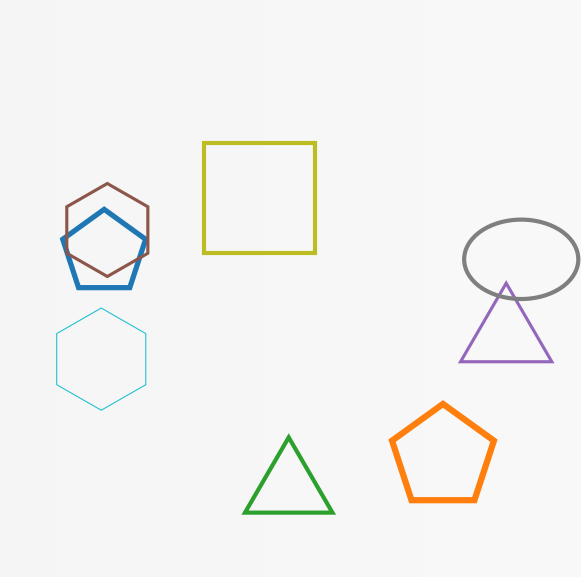[{"shape": "pentagon", "thickness": 2.5, "radius": 0.37, "center": [0.179, 0.562]}, {"shape": "pentagon", "thickness": 3, "radius": 0.46, "center": [0.762, 0.208]}, {"shape": "triangle", "thickness": 2, "radius": 0.43, "center": [0.497, 0.155]}, {"shape": "triangle", "thickness": 1.5, "radius": 0.45, "center": [0.871, 0.418]}, {"shape": "hexagon", "thickness": 1.5, "radius": 0.4, "center": [0.185, 0.601]}, {"shape": "oval", "thickness": 2, "radius": 0.49, "center": [0.897, 0.55]}, {"shape": "square", "thickness": 2, "radius": 0.48, "center": [0.446, 0.656]}, {"shape": "hexagon", "thickness": 0.5, "radius": 0.44, "center": [0.174, 0.377]}]